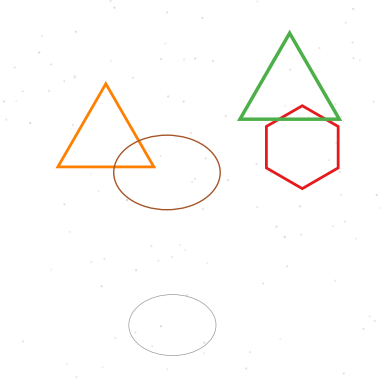[{"shape": "hexagon", "thickness": 2, "radius": 0.54, "center": [0.785, 0.618]}, {"shape": "triangle", "thickness": 2.5, "radius": 0.74, "center": [0.752, 0.765]}, {"shape": "triangle", "thickness": 2, "radius": 0.72, "center": [0.275, 0.638]}, {"shape": "oval", "thickness": 1, "radius": 0.69, "center": [0.434, 0.552]}, {"shape": "oval", "thickness": 0.5, "radius": 0.57, "center": [0.448, 0.156]}]